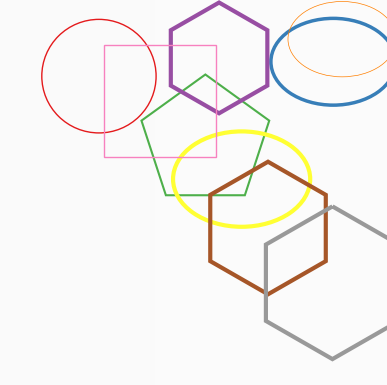[{"shape": "circle", "thickness": 1, "radius": 0.74, "center": [0.255, 0.802]}, {"shape": "oval", "thickness": 2.5, "radius": 0.81, "center": [0.86, 0.84]}, {"shape": "pentagon", "thickness": 1.5, "radius": 0.87, "center": [0.53, 0.633]}, {"shape": "hexagon", "thickness": 3, "radius": 0.72, "center": [0.565, 0.85]}, {"shape": "oval", "thickness": 0.5, "radius": 0.7, "center": [0.883, 0.898]}, {"shape": "oval", "thickness": 3, "radius": 0.88, "center": [0.624, 0.535]}, {"shape": "hexagon", "thickness": 3, "radius": 0.86, "center": [0.692, 0.408]}, {"shape": "square", "thickness": 1, "radius": 0.72, "center": [0.412, 0.738]}, {"shape": "hexagon", "thickness": 3, "radius": 0.99, "center": [0.858, 0.266]}]